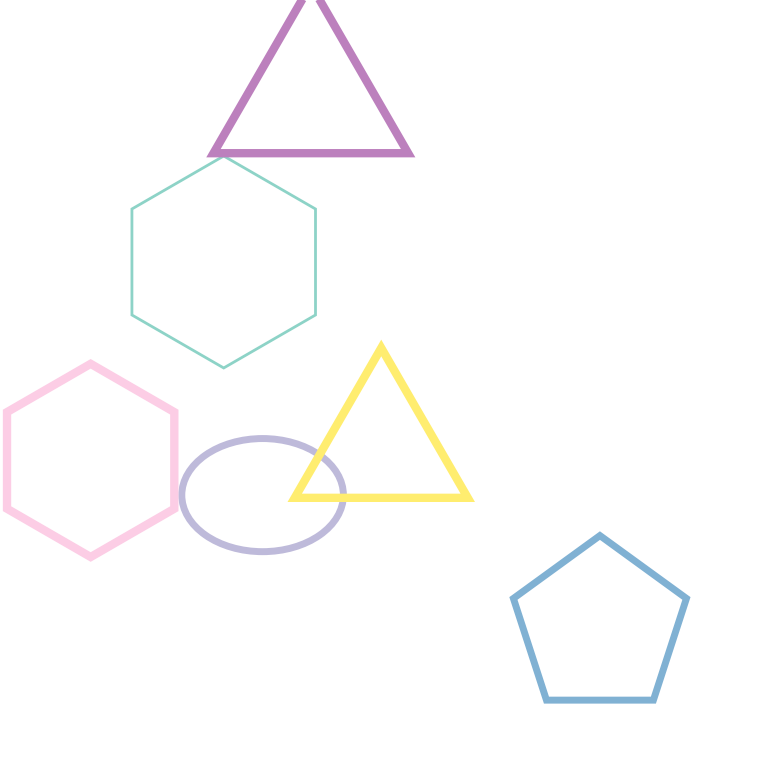[{"shape": "hexagon", "thickness": 1, "radius": 0.69, "center": [0.291, 0.66]}, {"shape": "oval", "thickness": 2.5, "radius": 0.52, "center": [0.341, 0.357]}, {"shape": "pentagon", "thickness": 2.5, "radius": 0.59, "center": [0.779, 0.186]}, {"shape": "hexagon", "thickness": 3, "radius": 0.63, "center": [0.118, 0.402]}, {"shape": "triangle", "thickness": 3, "radius": 0.73, "center": [0.404, 0.874]}, {"shape": "triangle", "thickness": 3, "radius": 0.65, "center": [0.495, 0.418]}]